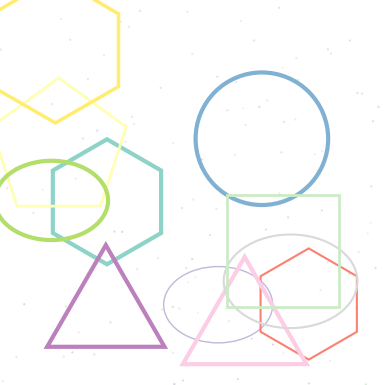[{"shape": "hexagon", "thickness": 3, "radius": 0.81, "center": [0.278, 0.476]}, {"shape": "pentagon", "thickness": 2, "radius": 0.92, "center": [0.153, 0.614]}, {"shape": "oval", "thickness": 1, "radius": 0.71, "center": [0.567, 0.209]}, {"shape": "hexagon", "thickness": 1.5, "radius": 0.72, "center": [0.802, 0.21]}, {"shape": "circle", "thickness": 3, "radius": 0.86, "center": [0.68, 0.64]}, {"shape": "oval", "thickness": 3, "radius": 0.74, "center": [0.134, 0.479]}, {"shape": "triangle", "thickness": 3, "radius": 0.93, "center": [0.635, 0.147]}, {"shape": "oval", "thickness": 1.5, "radius": 0.87, "center": [0.755, 0.269]}, {"shape": "triangle", "thickness": 3, "radius": 0.88, "center": [0.275, 0.187]}, {"shape": "square", "thickness": 2, "radius": 0.73, "center": [0.735, 0.348]}, {"shape": "hexagon", "thickness": 2.5, "radius": 0.95, "center": [0.144, 0.87]}]